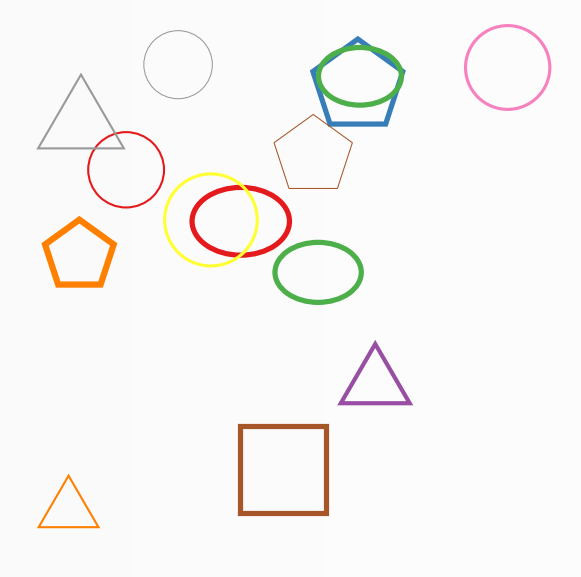[{"shape": "circle", "thickness": 1, "radius": 0.33, "center": [0.217, 0.705]}, {"shape": "oval", "thickness": 2.5, "radius": 0.42, "center": [0.414, 0.616]}, {"shape": "pentagon", "thickness": 2.5, "radius": 0.41, "center": [0.616, 0.85]}, {"shape": "oval", "thickness": 2.5, "radius": 0.37, "center": [0.547, 0.528]}, {"shape": "oval", "thickness": 2.5, "radius": 0.36, "center": [0.619, 0.867]}, {"shape": "triangle", "thickness": 2, "radius": 0.34, "center": [0.646, 0.335]}, {"shape": "triangle", "thickness": 1, "radius": 0.3, "center": [0.118, 0.116]}, {"shape": "pentagon", "thickness": 3, "radius": 0.31, "center": [0.137, 0.557]}, {"shape": "circle", "thickness": 1.5, "radius": 0.4, "center": [0.363, 0.618]}, {"shape": "square", "thickness": 2.5, "radius": 0.37, "center": [0.487, 0.186]}, {"shape": "pentagon", "thickness": 0.5, "radius": 0.35, "center": [0.539, 0.73]}, {"shape": "circle", "thickness": 1.5, "radius": 0.36, "center": [0.873, 0.882]}, {"shape": "circle", "thickness": 0.5, "radius": 0.29, "center": [0.306, 0.887]}, {"shape": "triangle", "thickness": 1, "radius": 0.43, "center": [0.139, 0.785]}]